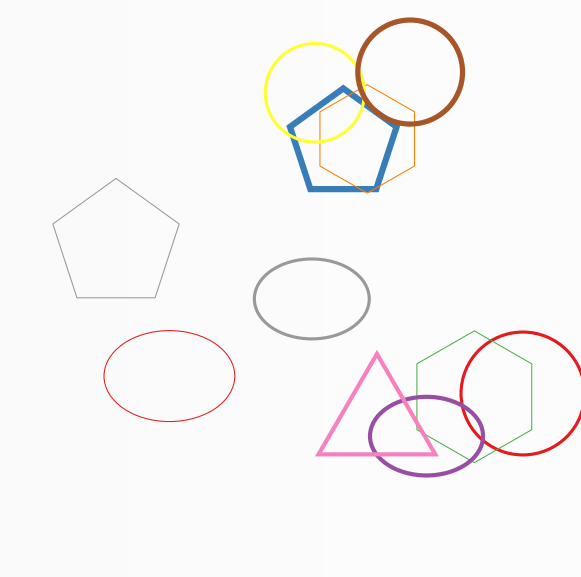[{"shape": "circle", "thickness": 1.5, "radius": 0.53, "center": [0.9, 0.318]}, {"shape": "oval", "thickness": 0.5, "radius": 0.56, "center": [0.291, 0.348]}, {"shape": "pentagon", "thickness": 3, "radius": 0.48, "center": [0.591, 0.75]}, {"shape": "hexagon", "thickness": 0.5, "radius": 0.57, "center": [0.816, 0.312]}, {"shape": "oval", "thickness": 2, "radius": 0.49, "center": [0.734, 0.244]}, {"shape": "hexagon", "thickness": 0.5, "radius": 0.47, "center": [0.632, 0.759]}, {"shape": "circle", "thickness": 1.5, "radius": 0.43, "center": [0.542, 0.838]}, {"shape": "circle", "thickness": 2.5, "radius": 0.45, "center": [0.706, 0.874]}, {"shape": "triangle", "thickness": 2, "radius": 0.58, "center": [0.648, 0.27]}, {"shape": "pentagon", "thickness": 0.5, "radius": 0.57, "center": [0.2, 0.576]}, {"shape": "oval", "thickness": 1.5, "radius": 0.49, "center": [0.536, 0.482]}]